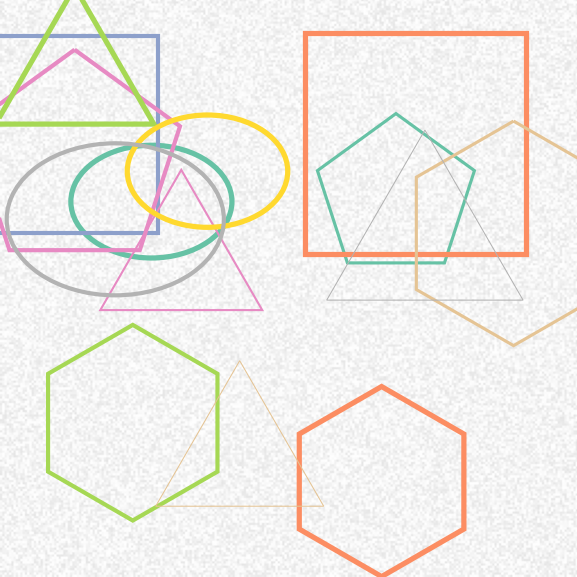[{"shape": "oval", "thickness": 2.5, "radius": 0.7, "center": [0.262, 0.65]}, {"shape": "pentagon", "thickness": 1.5, "radius": 0.71, "center": [0.686, 0.66]}, {"shape": "hexagon", "thickness": 2.5, "radius": 0.82, "center": [0.661, 0.165]}, {"shape": "square", "thickness": 2.5, "radius": 0.96, "center": [0.72, 0.751]}, {"shape": "square", "thickness": 2, "radius": 0.85, "center": [0.102, 0.767]}, {"shape": "triangle", "thickness": 1, "radius": 0.81, "center": [0.314, 0.543]}, {"shape": "pentagon", "thickness": 2, "radius": 0.96, "center": [0.129, 0.721]}, {"shape": "triangle", "thickness": 2.5, "radius": 0.79, "center": [0.129, 0.863]}, {"shape": "hexagon", "thickness": 2, "radius": 0.85, "center": [0.23, 0.267]}, {"shape": "oval", "thickness": 2.5, "radius": 0.69, "center": [0.359, 0.703]}, {"shape": "triangle", "thickness": 0.5, "radius": 0.84, "center": [0.415, 0.207]}, {"shape": "hexagon", "thickness": 1.5, "radius": 0.97, "center": [0.889, 0.595]}, {"shape": "triangle", "thickness": 0.5, "radius": 0.98, "center": [0.736, 0.578]}, {"shape": "oval", "thickness": 2, "radius": 0.94, "center": [0.2, 0.619]}]